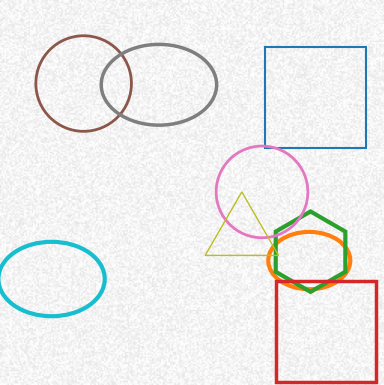[{"shape": "square", "thickness": 1.5, "radius": 0.66, "center": [0.82, 0.747]}, {"shape": "oval", "thickness": 3, "radius": 0.53, "center": [0.803, 0.323]}, {"shape": "hexagon", "thickness": 3, "radius": 0.52, "center": [0.807, 0.346]}, {"shape": "square", "thickness": 2.5, "radius": 0.65, "center": [0.847, 0.139]}, {"shape": "circle", "thickness": 2, "radius": 0.62, "center": [0.217, 0.783]}, {"shape": "circle", "thickness": 2, "radius": 0.6, "center": [0.681, 0.502]}, {"shape": "oval", "thickness": 2.5, "radius": 0.75, "center": [0.413, 0.78]}, {"shape": "triangle", "thickness": 1, "radius": 0.55, "center": [0.628, 0.392]}, {"shape": "oval", "thickness": 3, "radius": 0.69, "center": [0.134, 0.275]}]